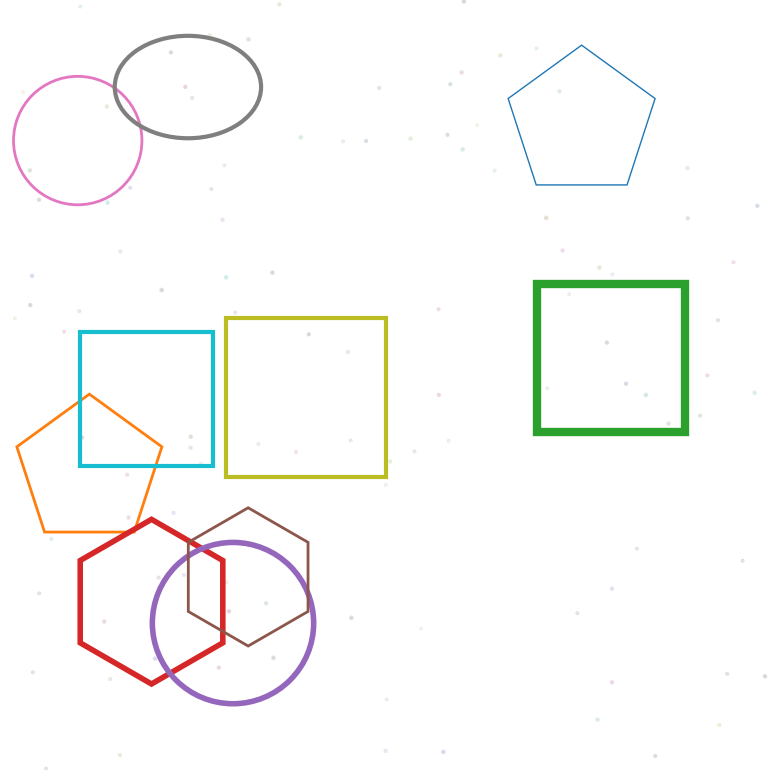[{"shape": "pentagon", "thickness": 0.5, "radius": 0.5, "center": [0.755, 0.841]}, {"shape": "pentagon", "thickness": 1, "radius": 0.5, "center": [0.116, 0.389]}, {"shape": "square", "thickness": 3, "radius": 0.48, "center": [0.794, 0.535]}, {"shape": "hexagon", "thickness": 2, "radius": 0.53, "center": [0.197, 0.219]}, {"shape": "circle", "thickness": 2, "radius": 0.52, "center": [0.303, 0.191]}, {"shape": "hexagon", "thickness": 1, "radius": 0.45, "center": [0.322, 0.251]}, {"shape": "circle", "thickness": 1, "radius": 0.42, "center": [0.101, 0.817]}, {"shape": "oval", "thickness": 1.5, "radius": 0.48, "center": [0.244, 0.887]}, {"shape": "square", "thickness": 1.5, "radius": 0.52, "center": [0.398, 0.484]}, {"shape": "square", "thickness": 1.5, "radius": 0.43, "center": [0.191, 0.482]}]